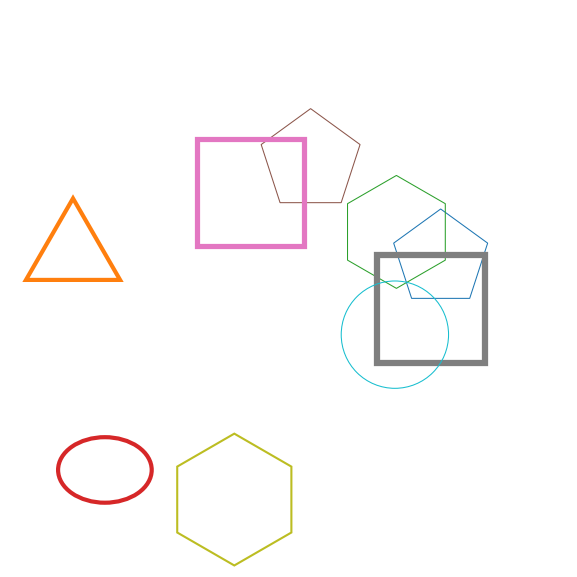[{"shape": "pentagon", "thickness": 0.5, "radius": 0.43, "center": [0.763, 0.552]}, {"shape": "triangle", "thickness": 2, "radius": 0.47, "center": [0.126, 0.561]}, {"shape": "hexagon", "thickness": 0.5, "radius": 0.49, "center": [0.686, 0.598]}, {"shape": "oval", "thickness": 2, "radius": 0.41, "center": [0.182, 0.185]}, {"shape": "pentagon", "thickness": 0.5, "radius": 0.45, "center": [0.538, 0.721]}, {"shape": "square", "thickness": 2.5, "radius": 0.46, "center": [0.434, 0.666]}, {"shape": "square", "thickness": 3, "radius": 0.47, "center": [0.746, 0.464]}, {"shape": "hexagon", "thickness": 1, "radius": 0.57, "center": [0.406, 0.134]}, {"shape": "circle", "thickness": 0.5, "radius": 0.46, "center": [0.684, 0.42]}]